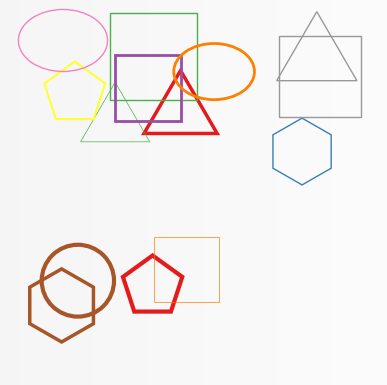[{"shape": "triangle", "thickness": 2.5, "radius": 0.54, "center": [0.466, 0.708]}, {"shape": "pentagon", "thickness": 3, "radius": 0.4, "center": [0.394, 0.256]}, {"shape": "hexagon", "thickness": 1, "radius": 0.43, "center": [0.779, 0.606]}, {"shape": "triangle", "thickness": 0.5, "radius": 0.52, "center": [0.297, 0.683]}, {"shape": "square", "thickness": 1, "radius": 0.56, "center": [0.395, 0.854]}, {"shape": "square", "thickness": 2, "radius": 0.42, "center": [0.382, 0.772]}, {"shape": "square", "thickness": 0.5, "radius": 0.42, "center": [0.481, 0.299]}, {"shape": "oval", "thickness": 2, "radius": 0.52, "center": [0.553, 0.814]}, {"shape": "pentagon", "thickness": 1.5, "radius": 0.41, "center": [0.193, 0.758]}, {"shape": "hexagon", "thickness": 2.5, "radius": 0.47, "center": [0.159, 0.207]}, {"shape": "circle", "thickness": 3, "radius": 0.47, "center": [0.201, 0.271]}, {"shape": "oval", "thickness": 1, "radius": 0.58, "center": [0.163, 0.895]}, {"shape": "square", "thickness": 1, "radius": 0.53, "center": [0.826, 0.801]}, {"shape": "triangle", "thickness": 1, "radius": 0.6, "center": [0.818, 0.85]}]